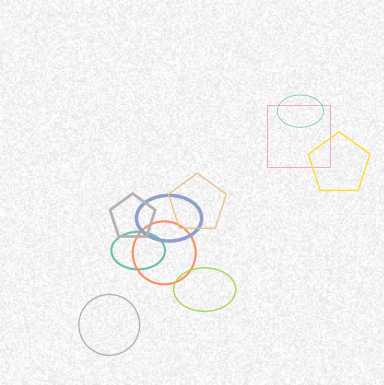[{"shape": "oval", "thickness": 1.5, "radius": 0.35, "center": [0.359, 0.349]}, {"shape": "oval", "thickness": 0.5, "radius": 0.3, "center": [0.78, 0.711]}, {"shape": "circle", "thickness": 1.5, "radius": 0.41, "center": [0.426, 0.343]}, {"shape": "oval", "thickness": 2.5, "radius": 0.42, "center": [0.439, 0.433]}, {"shape": "square", "thickness": 0.5, "radius": 0.4, "center": [0.776, 0.647]}, {"shape": "oval", "thickness": 1, "radius": 0.4, "center": [0.532, 0.248]}, {"shape": "pentagon", "thickness": 1, "radius": 0.42, "center": [0.881, 0.574]}, {"shape": "pentagon", "thickness": 1, "radius": 0.4, "center": [0.513, 0.471]}, {"shape": "pentagon", "thickness": 2, "radius": 0.31, "center": [0.345, 0.436]}, {"shape": "circle", "thickness": 1, "radius": 0.4, "center": [0.284, 0.156]}]